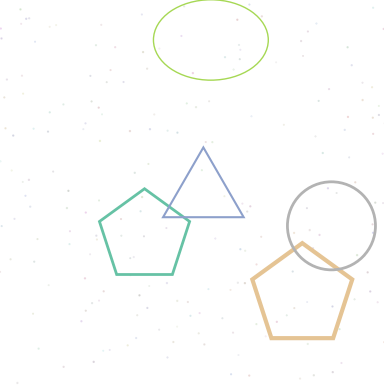[{"shape": "pentagon", "thickness": 2, "radius": 0.62, "center": [0.375, 0.387]}, {"shape": "triangle", "thickness": 1.5, "radius": 0.6, "center": [0.528, 0.496]}, {"shape": "oval", "thickness": 1, "radius": 0.75, "center": [0.548, 0.896]}, {"shape": "pentagon", "thickness": 3, "radius": 0.68, "center": [0.785, 0.232]}, {"shape": "circle", "thickness": 2, "radius": 0.57, "center": [0.861, 0.413]}]